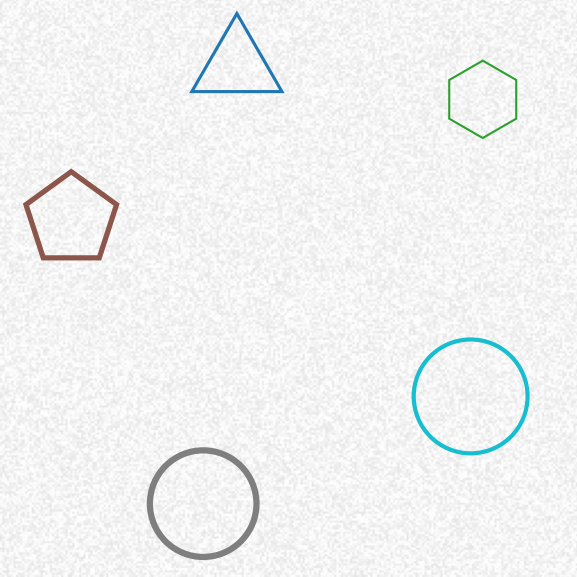[{"shape": "triangle", "thickness": 1.5, "radius": 0.45, "center": [0.41, 0.886]}, {"shape": "hexagon", "thickness": 1, "radius": 0.33, "center": [0.836, 0.827]}, {"shape": "pentagon", "thickness": 2.5, "radius": 0.41, "center": [0.123, 0.619]}, {"shape": "circle", "thickness": 3, "radius": 0.46, "center": [0.352, 0.127]}, {"shape": "circle", "thickness": 2, "radius": 0.49, "center": [0.815, 0.313]}]